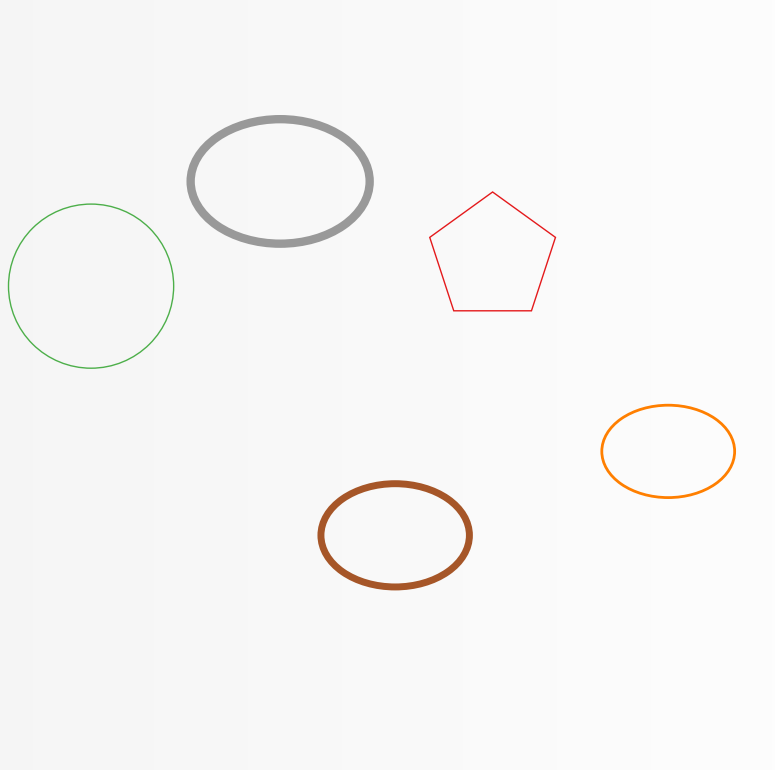[{"shape": "pentagon", "thickness": 0.5, "radius": 0.43, "center": [0.636, 0.665]}, {"shape": "circle", "thickness": 0.5, "radius": 0.53, "center": [0.118, 0.628]}, {"shape": "oval", "thickness": 1, "radius": 0.43, "center": [0.862, 0.414]}, {"shape": "oval", "thickness": 2.5, "radius": 0.48, "center": [0.51, 0.305]}, {"shape": "oval", "thickness": 3, "radius": 0.58, "center": [0.361, 0.764]}]